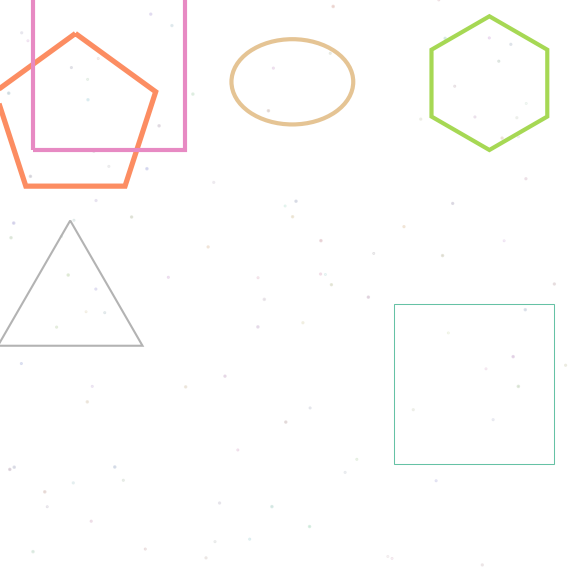[{"shape": "square", "thickness": 0.5, "radius": 0.69, "center": [0.822, 0.335]}, {"shape": "pentagon", "thickness": 2.5, "radius": 0.73, "center": [0.131, 0.795]}, {"shape": "square", "thickness": 2, "radius": 0.66, "center": [0.189, 0.872]}, {"shape": "hexagon", "thickness": 2, "radius": 0.58, "center": [0.847, 0.855]}, {"shape": "oval", "thickness": 2, "radius": 0.53, "center": [0.506, 0.857]}, {"shape": "triangle", "thickness": 1, "radius": 0.72, "center": [0.122, 0.473]}]